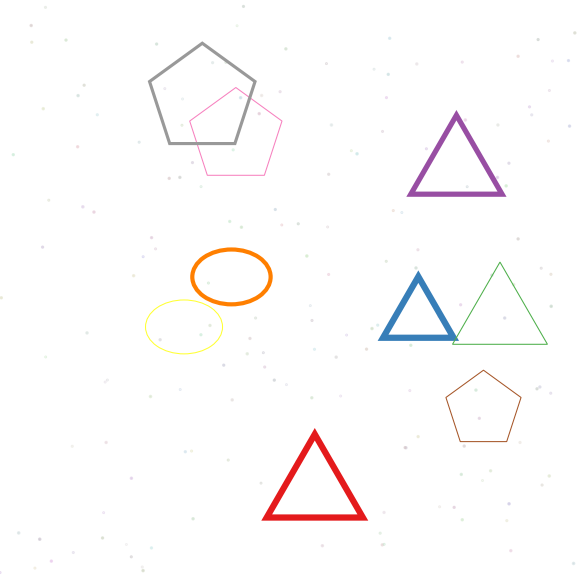[{"shape": "triangle", "thickness": 3, "radius": 0.48, "center": [0.545, 0.151]}, {"shape": "triangle", "thickness": 3, "radius": 0.35, "center": [0.724, 0.45]}, {"shape": "triangle", "thickness": 0.5, "radius": 0.47, "center": [0.866, 0.45]}, {"shape": "triangle", "thickness": 2.5, "radius": 0.46, "center": [0.79, 0.708]}, {"shape": "oval", "thickness": 2, "radius": 0.34, "center": [0.401, 0.52]}, {"shape": "oval", "thickness": 0.5, "radius": 0.33, "center": [0.319, 0.433]}, {"shape": "pentagon", "thickness": 0.5, "radius": 0.34, "center": [0.837, 0.29]}, {"shape": "pentagon", "thickness": 0.5, "radius": 0.42, "center": [0.408, 0.764]}, {"shape": "pentagon", "thickness": 1.5, "radius": 0.48, "center": [0.35, 0.828]}]